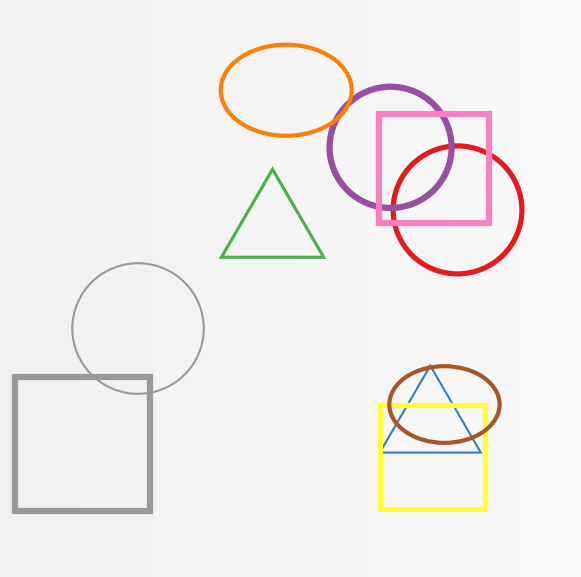[{"shape": "circle", "thickness": 2.5, "radius": 0.55, "center": [0.787, 0.636]}, {"shape": "triangle", "thickness": 1, "radius": 0.5, "center": [0.74, 0.266]}, {"shape": "triangle", "thickness": 1.5, "radius": 0.51, "center": [0.469, 0.604]}, {"shape": "circle", "thickness": 3, "radius": 0.52, "center": [0.672, 0.744]}, {"shape": "oval", "thickness": 2, "radius": 0.56, "center": [0.492, 0.843]}, {"shape": "square", "thickness": 2.5, "radius": 0.45, "center": [0.744, 0.208]}, {"shape": "oval", "thickness": 2, "radius": 0.47, "center": [0.765, 0.299]}, {"shape": "square", "thickness": 3, "radius": 0.47, "center": [0.747, 0.707]}, {"shape": "circle", "thickness": 1, "radius": 0.57, "center": [0.237, 0.43]}, {"shape": "square", "thickness": 3, "radius": 0.58, "center": [0.142, 0.23]}]